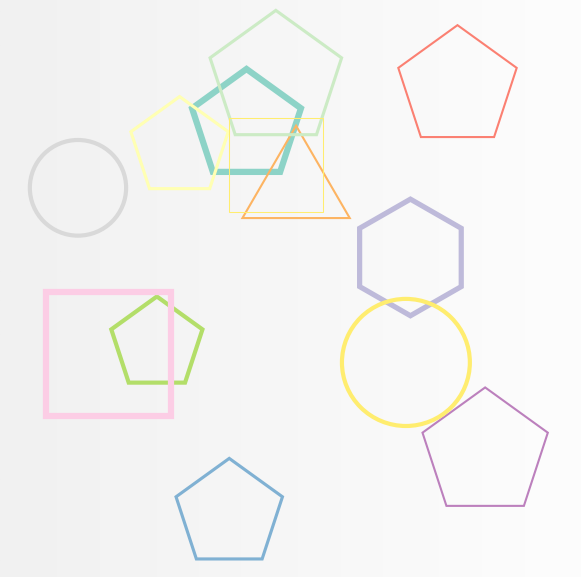[{"shape": "pentagon", "thickness": 3, "radius": 0.49, "center": [0.424, 0.781]}, {"shape": "pentagon", "thickness": 1.5, "radius": 0.44, "center": [0.309, 0.744]}, {"shape": "hexagon", "thickness": 2.5, "radius": 0.5, "center": [0.706, 0.553]}, {"shape": "pentagon", "thickness": 1, "radius": 0.54, "center": [0.787, 0.848]}, {"shape": "pentagon", "thickness": 1.5, "radius": 0.48, "center": [0.394, 0.109]}, {"shape": "triangle", "thickness": 1, "radius": 0.53, "center": [0.509, 0.675]}, {"shape": "pentagon", "thickness": 2, "radius": 0.41, "center": [0.27, 0.403]}, {"shape": "square", "thickness": 3, "radius": 0.54, "center": [0.186, 0.387]}, {"shape": "circle", "thickness": 2, "radius": 0.41, "center": [0.134, 0.674]}, {"shape": "pentagon", "thickness": 1, "radius": 0.57, "center": [0.835, 0.215]}, {"shape": "pentagon", "thickness": 1.5, "radius": 0.59, "center": [0.475, 0.862]}, {"shape": "square", "thickness": 0.5, "radius": 0.41, "center": [0.474, 0.713]}, {"shape": "circle", "thickness": 2, "radius": 0.55, "center": [0.698, 0.372]}]